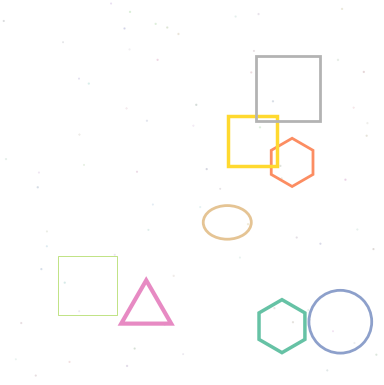[{"shape": "hexagon", "thickness": 2.5, "radius": 0.34, "center": [0.732, 0.153]}, {"shape": "hexagon", "thickness": 2, "radius": 0.31, "center": [0.759, 0.578]}, {"shape": "circle", "thickness": 2, "radius": 0.41, "center": [0.884, 0.164]}, {"shape": "triangle", "thickness": 3, "radius": 0.37, "center": [0.38, 0.197]}, {"shape": "square", "thickness": 0.5, "radius": 0.39, "center": [0.228, 0.258]}, {"shape": "square", "thickness": 2.5, "radius": 0.32, "center": [0.657, 0.634]}, {"shape": "oval", "thickness": 2, "radius": 0.31, "center": [0.59, 0.422]}, {"shape": "square", "thickness": 2, "radius": 0.42, "center": [0.749, 0.77]}]